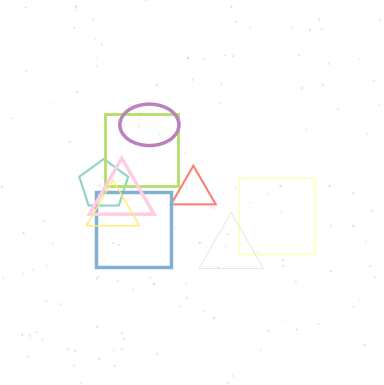[{"shape": "pentagon", "thickness": 1.5, "radius": 0.33, "center": [0.269, 0.52]}, {"shape": "square", "thickness": 1, "radius": 0.49, "center": [0.72, 0.44]}, {"shape": "triangle", "thickness": 1.5, "radius": 0.33, "center": [0.502, 0.503]}, {"shape": "square", "thickness": 2.5, "radius": 0.49, "center": [0.346, 0.405]}, {"shape": "square", "thickness": 2, "radius": 0.47, "center": [0.368, 0.611]}, {"shape": "triangle", "thickness": 2.5, "radius": 0.48, "center": [0.316, 0.492]}, {"shape": "oval", "thickness": 2.5, "radius": 0.38, "center": [0.388, 0.676]}, {"shape": "triangle", "thickness": 0.5, "radius": 0.48, "center": [0.601, 0.351]}, {"shape": "triangle", "thickness": 1, "radius": 0.4, "center": [0.294, 0.453]}]